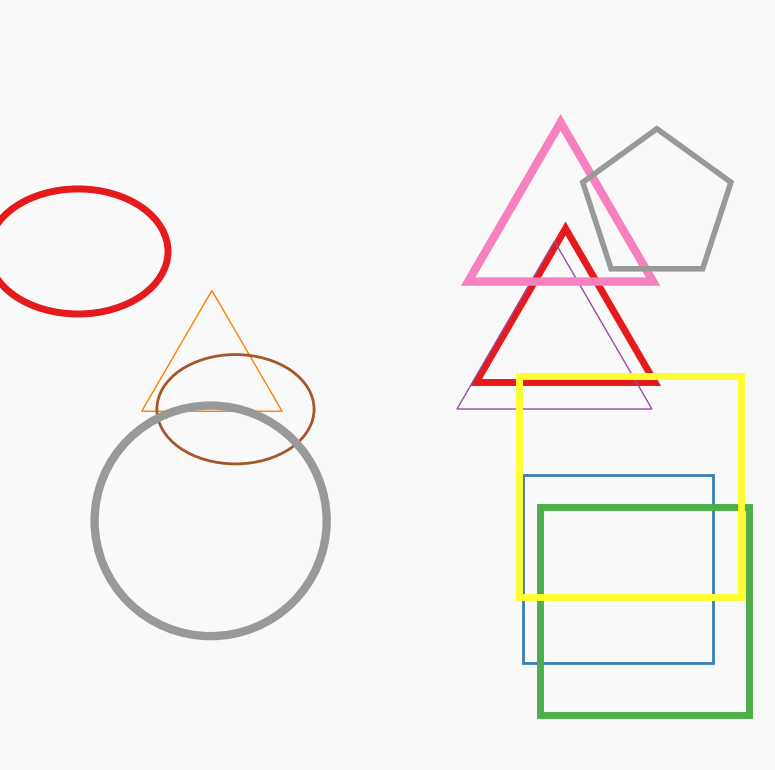[{"shape": "oval", "thickness": 2.5, "radius": 0.58, "center": [0.101, 0.673]}, {"shape": "triangle", "thickness": 2.5, "radius": 0.67, "center": [0.73, 0.57]}, {"shape": "square", "thickness": 1, "radius": 0.61, "center": [0.797, 0.261]}, {"shape": "square", "thickness": 2.5, "radius": 0.68, "center": [0.832, 0.207]}, {"shape": "triangle", "thickness": 0.5, "radius": 0.73, "center": [0.715, 0.541]}, {"shape": "triangle", "thickness": 0.5, "radius": 0.52, "center": [0.273, 0.518]}, {"shape": "square", "thickness": 2.5, "radius": 0.72, "center": [0.813, 0.368]}, {"shape": "oval", "thickness": 1, "radius": 0.51, "center": [0.304, 0.469]}, {"shape": "triangle", "thickness": 3, "radius": 0.69, "center": [0.723, 0.703]}, {"shape": "pentagon", "thickness": 2, "radius": 0.5, "center": [0.848, 0.732]}, {"shape": "circle", "thickness": 3, "radius": 0.75, "center": [0.272, 0.324]}]